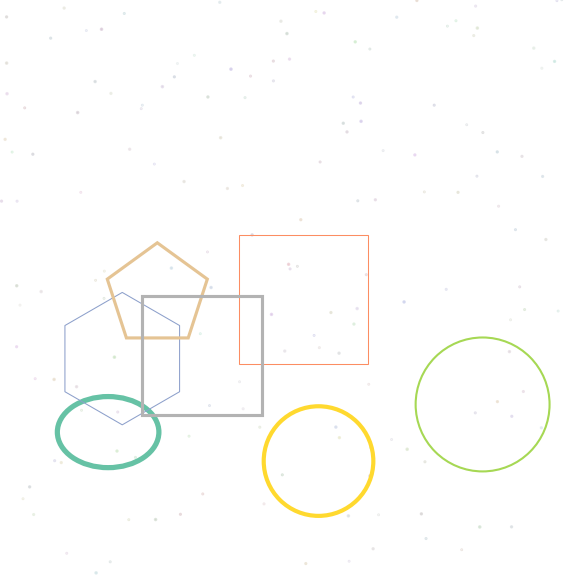[{"shape": "oval", "thickness": 2.5, "radius": 0.44, "center": [0.187, 0.251]}, {"shape": "square", "thickness": 0.5, "radius": 0.56, "center": [0.525, 0.481]}, {"shape": "hexagon", "thickness": 0.5, "radius": 0.57, "center": [0.212, 0.378]}, {"shape": "circle", "thickness": 1, "radius": 0.58, "center": [0.836, 0.299]}, {"shape": "circle", "thickness": 2, "radius": 0.47, "center": [0.552, 0.201]}, {"shape": "pentagon", "thickness": 1.5, "radius": 0.46, "center": [0.272, 0.488]}, {"shape": "square", "thickness": 1.5, "radius": 0.52, "center": [0.35, 0.383]}]